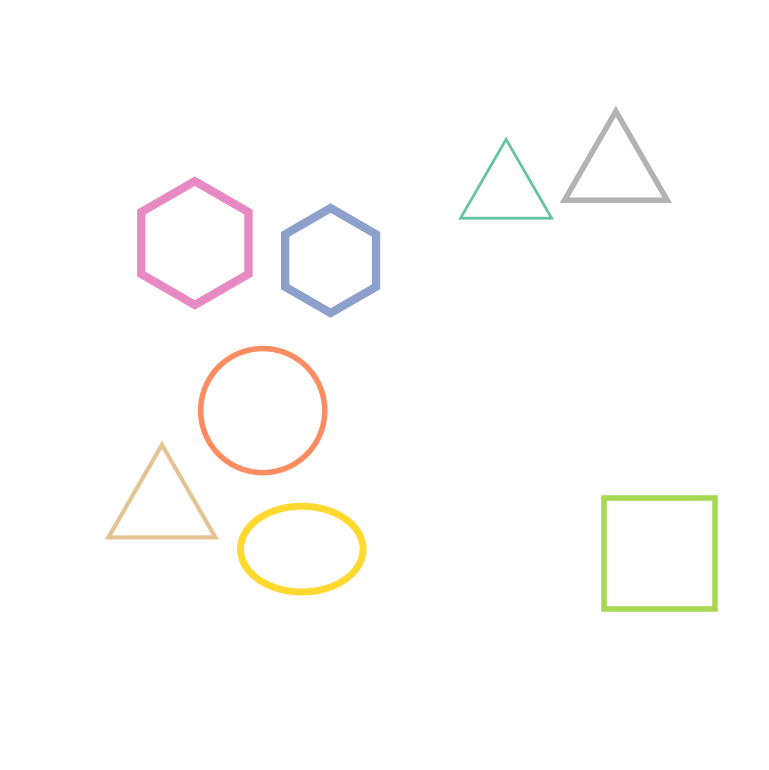[{"shape": "triangle", "thickness": 1, "radius": 0.34, "center": [0.657, 0.751]}, {"shape": "circle", "thickness": 2, "radius": 0.4, "center": [0.341, 0.467]}, {"shape": "hexagon", "thickness": 3, "radius": 0.34, "center": [0.429, 0.662]}, {"shape": "hexagon", "thickness": 3, "radius": 0.4, "center": [0.253, 0.684]}, {"shape": "square", "thickness": 2, "radius": 0.36, "center": [0.857, 0.281]}, {"shape": "oval", "thickness": 2.5, "radius": 0.4, "center": [0.392, 0.287]}, {"shape": "triangle", "thickness": 1.5, "radius": 0.4, "center": [0.21, 0.342]}, {"shape": "triangle", "thickness": 2, "radius": 0.38, "center": [0.8, 0.778]}]